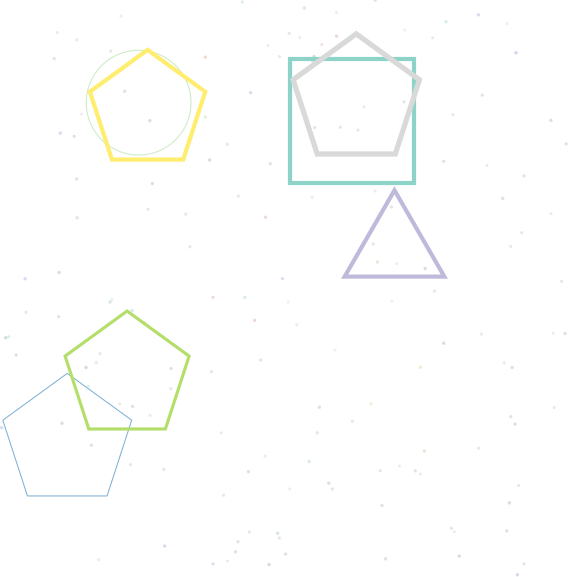[{"shape": "square", "thickness": 2, "radius": 0.53, "center": [0.61, 0.79]}, {"shape": "triangle", "thickness": 2, "radius": 0.5, "center": [0.683, 0.57]}, {"shape": "pentagon", "thickness": 0.5, "radius": 0.59, "center": [0.116, 0.235]}, {"shape": "pentagon", "thickness": 1.5, "radius": 0.56, "center": [0.22, 0.348]}, {"shape": "pentagon", "thickness": 2.5, "radius": 0.57, "center": [0.617, 0.825]}, {"shape": "circle", "thickness": 0.5, "radius": 0.45, "center": [0.24, 0.821]}, {"shape": "pentagon", "thickness": 2, "radius": 0.52, "center": [0.256, 0.808]}]